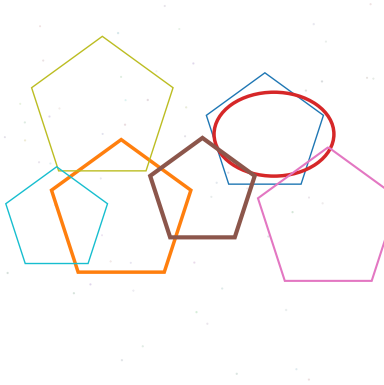[{"shape": "pentagon", "thickness": 1, "radius": 0.8, "center": [0.688, 0.651]}, {"shape": "pentagon", "thickness": 2.5, "radius": 0.95, "center": [0.315, 0.447]}, {"shape": "oval", "thickness": 2.5, "radius": 0.78, "center": [0.712, 0.652]}, {"shape": "pentagon", "thickness": 3, "radius": 0.71, "center": [0.526, 0.499]}, {"shape": "pentagon", "thickness": 1.5, "radius": 0.96, "center": [0.853, 0.426]}, {"shape": "pentagon", "thickness": 1, "radius": 0.97, "center": [0.266, 0.712]}, {"shape": "pentagon", "thickness": 1, "radius": 0.69, "center": [0.147, 0.428]}]